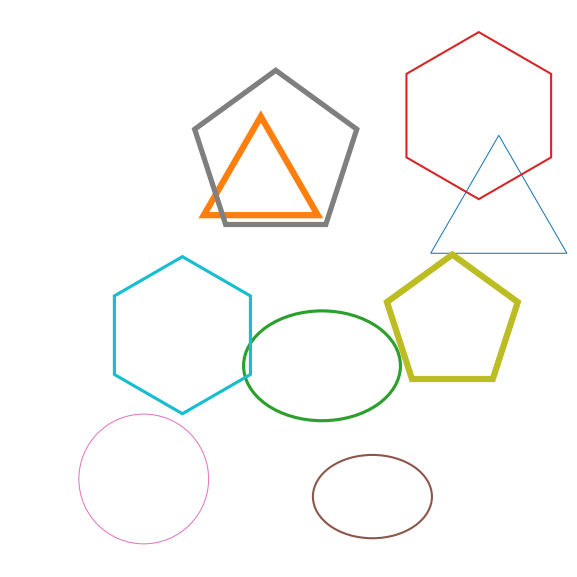[{"shape": "triangle", "thickness": 0.5, "radius": 0.68, "center": [0.864, 0.629]}, {"shape": "triangle", "thickness": 3, "radius": 0.57, "center": [0.452, 0.684]}, {"shape": "oval", "thickness": 1.5, "radius": 0.68, "center": [0.558, 0.366]}, {"shape": "hexagon", "thickness": 1, "radius": 0.72, "center": [0.829, 0.799]}, {"shape": "oval", "thickness": 1, "radius": 0.52, "center": [0.645, 0.139]}, {"shape": "circle", "thickness": 0.5, "radius": 0.56, "center": [0.249, 0.17]}, {"shape": "pentagon", "thickness": 2.5, "radius": 0.74, "center": [0.477, 0.73]}, {"shape": "pentagon", "thickness": 3, "radius": 0.6, "center": [0.783, 0.439]}, {"shape": "hexagon", "thickness": 1.5, "radius": 0.68, "center": [0.316, 0.419]}]